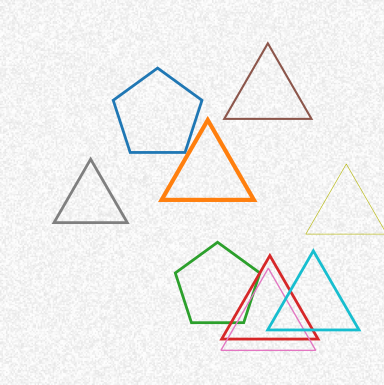[{"shape": "pentagon", "thickness": 2, "radius": 0.61, "center": [0.409, 0.702]}, {"shape": "triangle", "thickness": 3, "radius": 0.69, "center": [0.54, 0.55]}, {"shape": "pentagon", "thickness": 2, "radius": 0.58, "center": [0.565, 0.255]}, {"shape": "triangle", "thickness": 2, "radius": 0.72, "center": [0.701, 0.192]}, {"shape": "triangle", "thickness": 1.5, "radius": 0.65, "center": [0.696, 0.757]}, {"shape": "triangle", "thickness": 1, "radius": 0.71, "center": [0.697, 0.161]}, {"shape": "triangle", "thickness": 2, "radius": 0.55, "center": [0.235, 0.477]}, {"shape": "triangle", "thickness": 0.5, "radius": 0.61, "center": [0.899, 0.453]}, {"shape": "triangle", "thickness": 2, "radius": 0.68, "center": [0.814, 0.211]}]